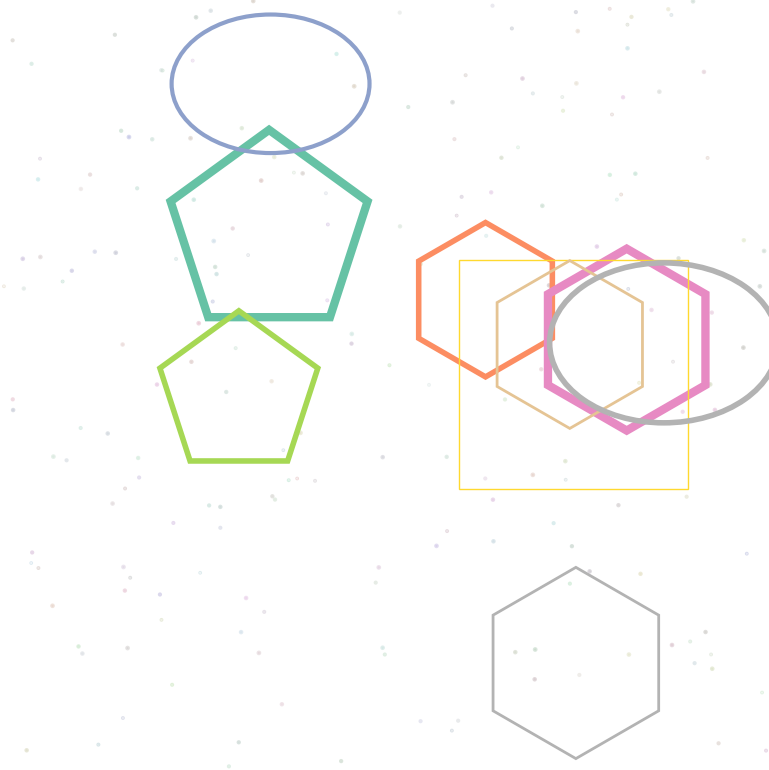[{"shape": "pentagon", "thickness": 3, "radius": 0.67, "center": [0.349, 0.697]}, {"shape": "hexagon", "thickness": 2, "radius": 0.5, "center": [0.631, 0.611]}, {"shape": "oval", "thickness": 1.5, "radius": 0.64, "center": [0.351, 0.891]}, {"shape": "hexagon", "thickness": 3, "radius": 0.59, "center": [0.814, 0.559]}, {"shape": "pentagon", "thickness": 2, "radius": 0.54, "center": [0.31, 0.489]}, {"shape": "square", "thickness": 0.5, "radius": 0.74, "center": [0.745, 0.514]}, {"shape": "hexagon", "thickness": 1, "radius": 0.54, "center": [0.74, 0.553]}, {"shape": "hexagon", "thickness": 1, "radius": 0.62, "center": [0.748, 0.139]}, {"shape": "oval", "thickness": 2, "radius": 0.74, "center": [0.862, 0.555]}]